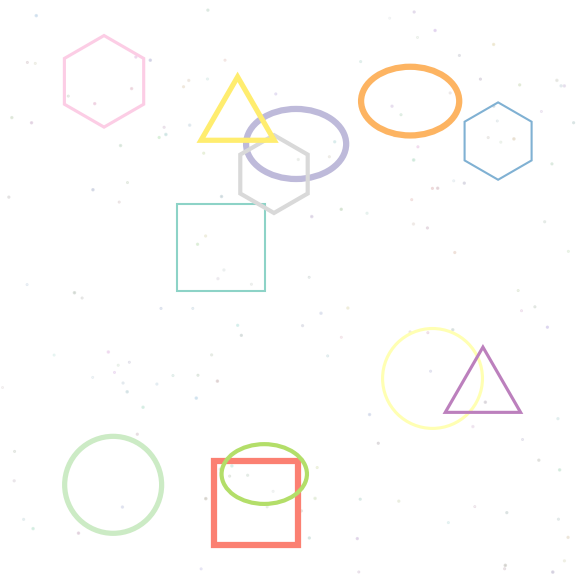[{"shape": "square", "thickness": 1, "radius": 0.38, "center": [0.383, 0.57]}, {"shape": "circle", "thickness": 1.5, "radius": 0.43, "center": [0.749, 0.344]}, {"shape": "oval", "thickness": 3, "radius": 0.43, "center": [0.513, 0.75]}, {"shape": "square", "thickness": 3, "radius": 0.36, "center": [0.444, 0.129]}, {"shape": "hexagon", "thickness": 1, "radius": 0.33, "center": [0.863, 0.755]}, {"shape": "oval", "thickness": 3, "radius": 0.42, "center": [0.71, 0.824]}, {"shape": "oval", "thickness": 2, "radius": 0.37, "center": [0.458, 0.178]}, {"shape": "hexagon", "thickness": 1.5, "radius": 0.4, "center": [0.18, 0.858]}, {"shape": "hexagon", "thickness": 2, "radius": 0.34, "center": [0.474, 0.698]}, {"shape": "triangle", "thickness": 1.5, "radius": 0.38, "center": [0.836, 0.323]}, {"shape": "circle", "thickness": 2.5, "radius": 0.42, "center": [0.196, 0.16]}, {"shape": "triangle", "thickness": 2.5, "radius": 0.37, "center": [0.411, 0.793]}]